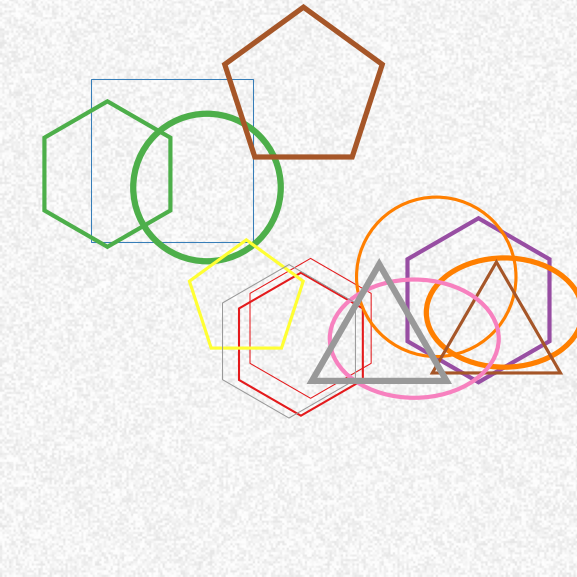[{"shape": "hexagon", "thickness": 1, "radius": 0.62, "center": [0.521, 0.403]}, {"shape": "hexagon", "thickness": 0.5, "radius": 0.61, "center": [0.538, 0.431]}, {"shape": "square", "thickness": 0.5, "radius": 0.7, "center": [0.297, 0.721]}, {"shape": "circle", "thickness": 3, "radius": 0.64, "center": [0.358, 0.674]}, {"shape": "hexagon", "thickness": 2, "radius": 0.63, "center": [0.186, 0.698]}, {"shape": "hexagon", "thickness": 2, "radius": 0.71, "center": [0.829, 0.479]}, {"shape": "circle", "thickness": 1.5, "radius": 0.69, "center": [0.755, 0.52]}, {"shape": "oval", "thickness": 2.5, "radius": 0.68, "center": [0.873, 0.458]}, {"shape": "pentagon", "thickness": 1.5, "radius": 0.52, "center": [0.427, 0.48]}, {"shape": "triangle", "thickness": 1.5, "radius": 0.64, "center": [0.86, 0.417]}, {"shape": "pentagon", "thickness": 2.5, "radius": 0.72, "center": [0.526, 0.843]}, {"shape": "oval", "thickness": 2, "radius": 0.73, "center": [0.717, 0.413]}, {"shape": "hexagon", "thickness": 0.5, "radius": 0.66, "center": [0.5, 0.408]}, {"shape": "triangle", "thickness": 3, "radius": 0.67, "center": [0.657, 0.407]}]